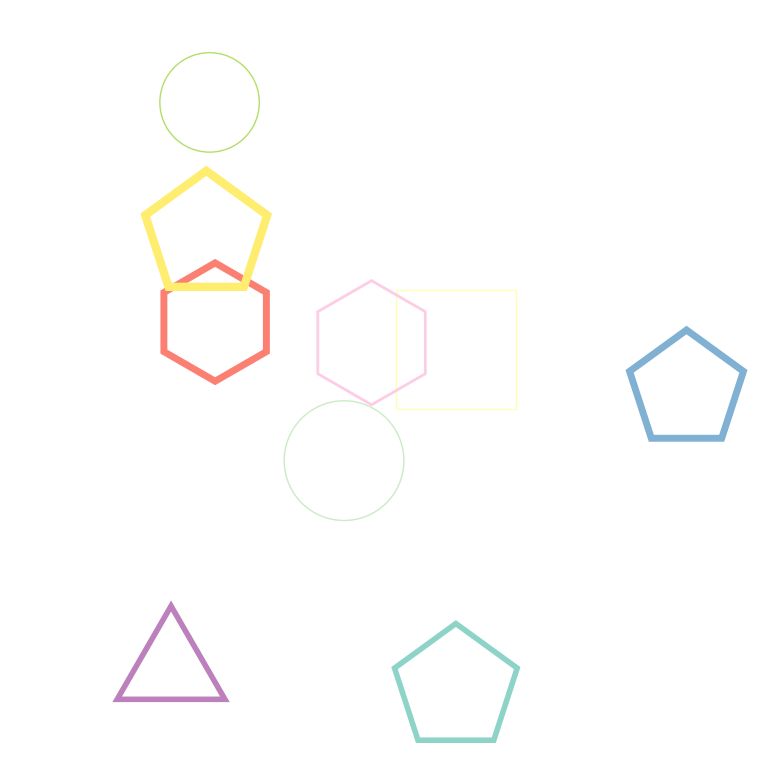[{"shape": "pentagon", "thickness": 2, "radius": 0.42, "center": [0.592, 0.106]}, {"shape": "square", "thickness": 0.5, "radius": 0.39, "center": [0.592, 0.546]}, {"shape": "hexagon", "thickness": 2.5, "radius": 0.38, "center": [0.279, 0.582]}, {"shape": "pentagon", "thickness": 2.5, "radius": 0.39, "center": [0.892, 0.494]}, {"shape": "circle", "thickness": 0.5, "radius": 0.32, "center": [0.272, 0.867]}, {"shape": "hexagon", "thickness": 1, "radius": 0.4, "center": [0.483, 0.555]}, {"shape": "triangle", "thickness": 2, "radius": 0.4, "center": [0.222, 0.132]}, {"shape": "circle", "thickness": 0.5, "radius": 0.39, "center": [0.447, 0.402]}, {"shape": "pentagon", "thickness": 3, "radius": 0.42, "center": [0.268, 0.695]}]